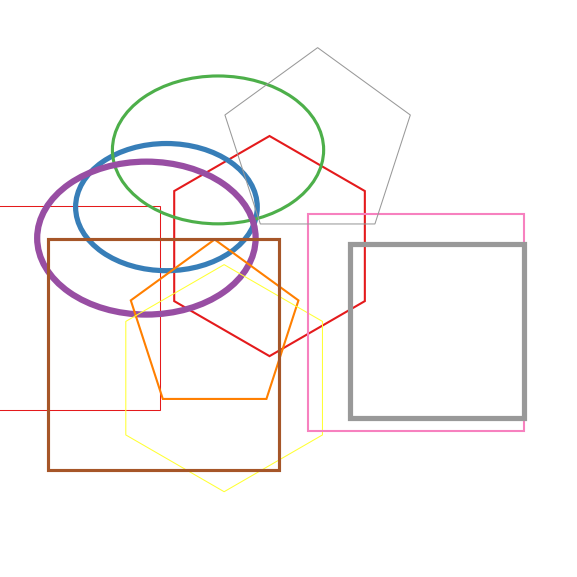[{"shape": "hexagon", "thickness": 1, "radius": 0.95, "center": [0.467, 0.573]}, {"shape": "square", "thickness": 0.5, "radius": 0.88, "center": [0.101, 0.465]}, {"shape": "oval", "thickness": 2.5, "radius": 0.79, "center": [0.288, 0.641]}, {"shape": "oval", "thickness": 1.5, "radius": 0.91, "center": [0.378, 0.74]}, {"shape": "oval", "thickness": 3, "radius": 0.95, "center": [0.254, 0.587]}, {"shape": "pentagon", "thickness": 1, "radius": 0.76, "center": [0.372, 0.432]}, {"shape": "hexagon", "thickness": 0.5, "radius": 0.98, "center": [0.388, 0.344]}, {"shape": "square", "thickness": 1.5, "radius": 1.0, "center": [0.284, 0.385]}, {"shape": "square", "thickness": 1, "radius": 0.94, "center": [0.72, 0.441]}, {"shape": "pentagon", "thickness": 0.5, "radius": 0.84, "center": [0.55, 0.748]}, {"shape": "square", "thickness": 2.5, "radius": 0.76, "center": [0.756, 0.426]}]